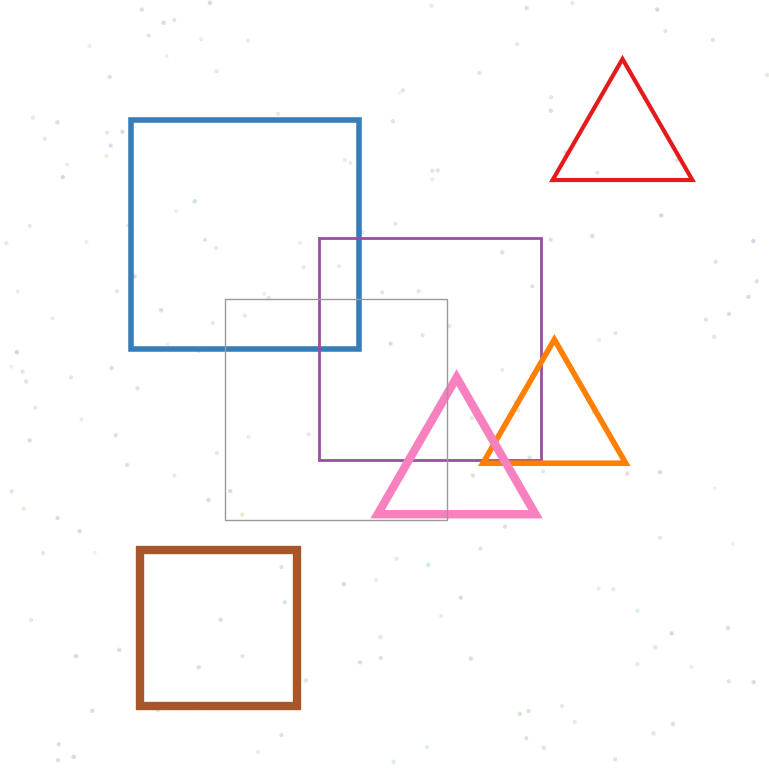[{"shape": "triangle", "thickness": 1.5, "radius": 0.52, "center": [0.808, 0.819]}, {"shape": "square", "thickness": 2, "radius": 0.74, "center": [0.318, 0.696]}, {"shape": "square", "thickness": 1, "radius": 0.72, "center": [0.558, 0.546]}, {"shape": "triangle", "thickness": 2, "radius": 0.54, "center": [0.72, 0.452]}, {"shape": "square", "thickness": 3, "radius": 0.51, "center": [0.284, 0.184]}, {"shape": "triangle", "thickness": 3, "radius": 0.59, "center": [0.593, 0.391]}, {"shape": "square", "thickness": 0.5, "radius": 0.72, "center": [0.436, 0.468]}]